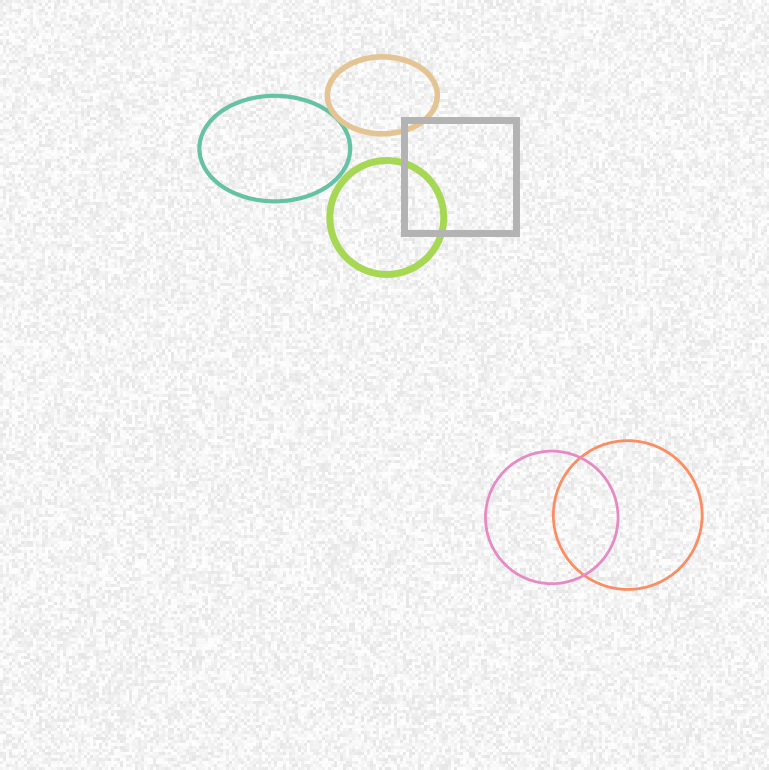[{"shape": "oval", "thickness": 1.5, "radius": 0.49, "center": [0.357, 0.807]}, {"shape": "circle", "thickness": 1, "radius": 0.48, "center": [0.815, 0.331]}, {"shape": "circle", "thickness": 1, "radius": 0.43, "center": [0.717, 0.328]}, {"shape": "circle", "thickness": 2.5, "radius": 0.37, "center": [0.502, 0.718]}, {"shape": "oval", "thickness": 2, "radius": 0.36, "center": [0.497, 0.876]}, {"shape": "square", "thickness": 2.5, "radius": 0.37, "center": [0.597, 0.771]}]